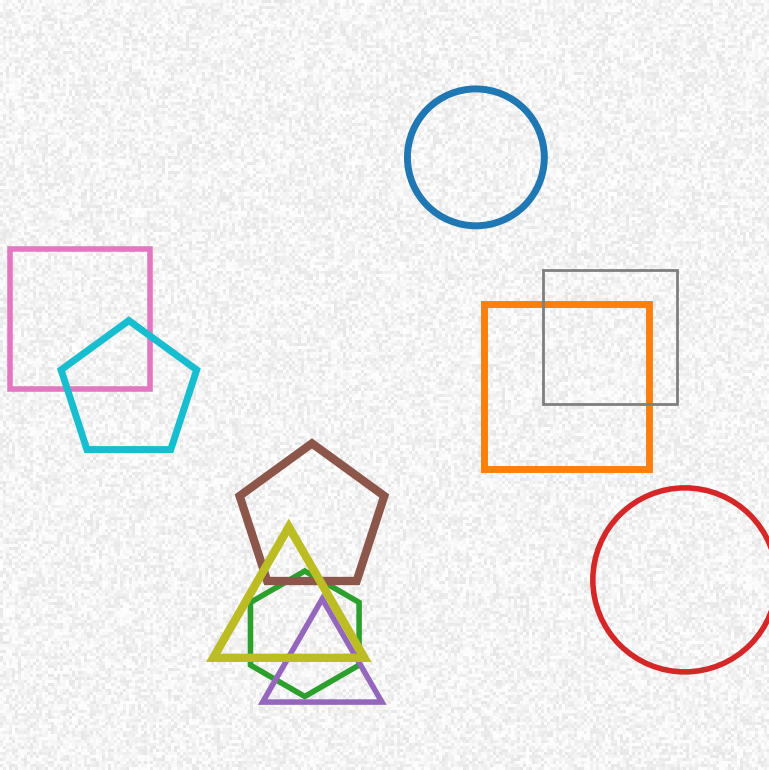[{"shape": "circle", "thickness": 2.5, "radius": 0.44, "center": [0.618, 0.796]}, {"shape": "square", "thickness": 2.5, "radius": 0.54, "center": [0.736, 0.498]}, {"shape": "hexagon", "thickness": 2, "radius": 0.41, "center": [0.396, 0.177]}, {"shape": "circle", "thickness": 2, "radius": 0.6, "center": [0.889, 0.247]}, {"shape": "triangle", "thickness": 2, "radius": 0.45, "center": [0.419, 0.133]}, {"shape": "pentagon", "thickness": 3, "radius": 0.49, "center": [0.405, 0.325]}, {"shape": "square", "thickness": 2, "radius": 0.45, "center": [0.104, 0.585]}, {"shape": "square", "thickness": 1, "radius": 0.44, "center": [0.792, 0.563]}, {"shape": "triangle", "thickness": 3, "radius": 0.57, "center": [0.375, 0.202]}, {"shape": "pentagon", "thickness": 2.5, "radius": 0.46, "center": [0.167, 0.491]}]